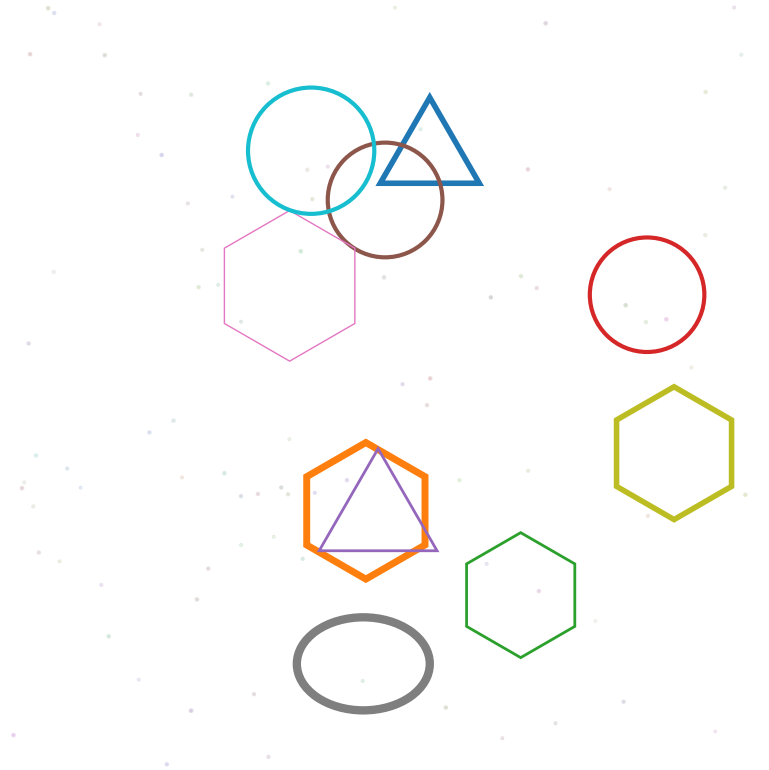[{"shape": "triangle", "thickness": 2, "radius": 0.37, "center": [0.558, 0.799]}, {"shape": "hexagon", "thickness": 2.5, "radius": 0.44, "center": [0.475, 0.337]}, {"shape": "hexagon", "thickness": 1, "radius": 0.41, "center": [0.676, 0.227]}, {"shape": "circle", "thickness": 1.5, "radius": 0.37, "center": [0.84, 0.617]}, {"shape": "triangle", "thickness": 1, "radius": 0.44, "center": [0.491, 0.329]}, {"shape": "circle", "thickness": 1.5, "radius": 0.37, "center": [0.5, 0.74]}, {"shape": "hexagon", "thickness": 0.5, "radius": 0.49, "center": [0.376, 0.629]}, {"shape": "oval", "thickness": 3, "radius": 0.43, "center": [0.472, 0.138]}, {"shape": "hexagon", "thickness": 2, "radius": 0.43, "center": [0.875, 0.411]}, {"shape": "circle", "thickness": 1.5, "radius": 0.41, "center": [0.404, 0.804]}]